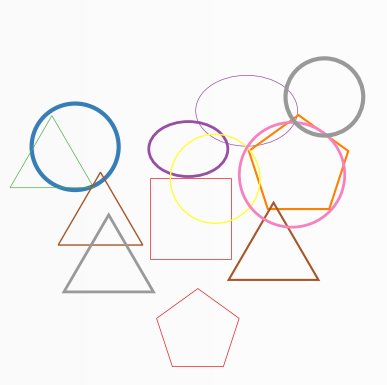[{"shape": "pentagon", "thickness": 0.5, "radius": 0.56, "center": [0.511, 0.138]}, {"shape": "square", "thickness": 0.5, "radius": 0.53, "center": [0.492, 0.433]}, {"shape": "circle", "thickness": 3, "radius": 0.56, "center": [0.194, 0.619]}, {"shape": "triangle", "thickness": 0.5, "radius": 0.62, "center": [0.134, 0.575]}, {"shape": "oval", "thickness": 0.5, "radius": 0.66, "center": [0.636, 0.712]}, {"shape": "oval", "thickness": 2, "radius": 0.51, "center": [0.486, 0.613]}, {"shape": "pentagon", "thickness": 1.5, "radius": 0.67, "center": [0.77, 0.566]}, {"shape": "circle", "thickness": 1, "radius": 0.58, "center": [0.555, 0.536]}, {"shape": "triangle", "thickness": 1.5, "radius": 0.67, "center": [0.706, 0.34]}, {"shape": "triangle", "thickness": 1, "radius": 0.63, "center": [0.259, 0.427]}, {"shape": "circle", "thickness": 2, "radius": 0.68, "center": [0.754, 0.546]}, {"shape": "circle", "thickness": 3, "radius": 0.5, "center": [0.837, 0.748]}, {"shape": "triangle", "thickness": 2, "radius": 0.67, "center": [0.281, 0.308]}]